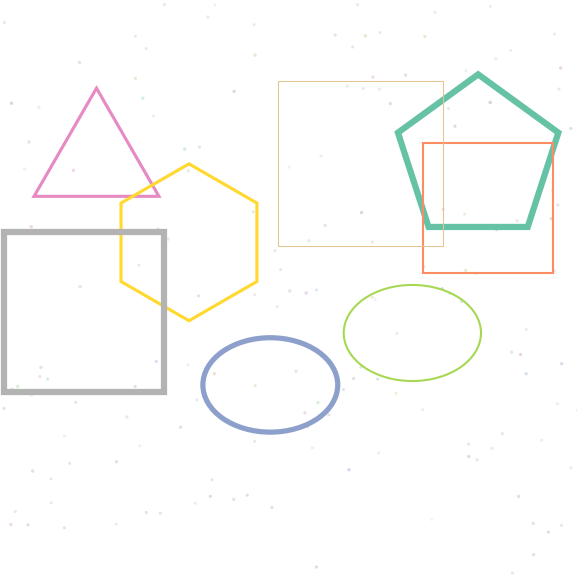[{"shape": "pentagon", "thickness": 3, "radius": 0.73, "center": [0.828, 0.724]}, {"shape": "square", "thickness": 1, "radius": 0.56, "center": [0.845, 0.638]}, {"shape": "oval", "thickness": 2.5, "radius": 0.58, "center": [0.468, 0.333]}, {"shape": "triangle", "thickness": 1.5, "radius": 0.62, "center": [0.167, 0.722]}, {"shape": "oval", "thickness": 1, "radius": 0.59, "center": [0.714, 0.423]}, {"shape": "hexagon", "thickness": 1.5, "radius": 0.68, "center": [0.327, 0.58]}, {"shape": "square", "thickness": 0.5, "radius": 0.71, "center": [0.624, 0.715]}, {"shape": "square", "thickness": 3, "radius": 0.69, "center": [0.145, 0.459]}]